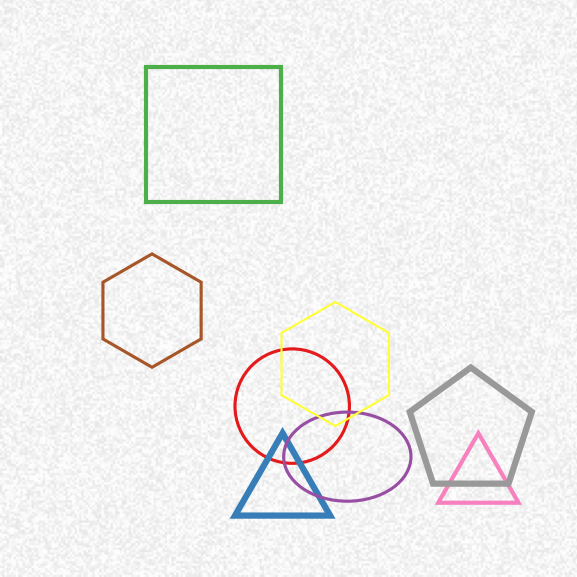[{"shape": "circle", "thickness": 1.5, "radius": 0.5, "center": [0.506, 0.296]}, {"shape": "triangle", "thickness": 3, "radius": 0.48, "center": [0.489, 0.154]}, {"shape": "square", "thickness": 2, "radius": 0.58, "center": [0.37, 0.766]}, {"shape": "oval", "thickness": 1.5, "radius": 0.55, "center": [0.601, 0.208]}, {"shape": "hexagon", "thickness": 1, "radius": 0.54, "center": [0.581, 0.369]}, {"shape": "hexagon", "thickness": 1.5, "radius": 0.49, "center": [0.263, 0.461]}, {"shape": "triangle", "thickness": 2, "radius": 0.4, "center": [0.828, 0.169]}, {"shape": "pentagon", "thickness": 3, "radius": 0.56, "center": [0.815, 0.252]}]